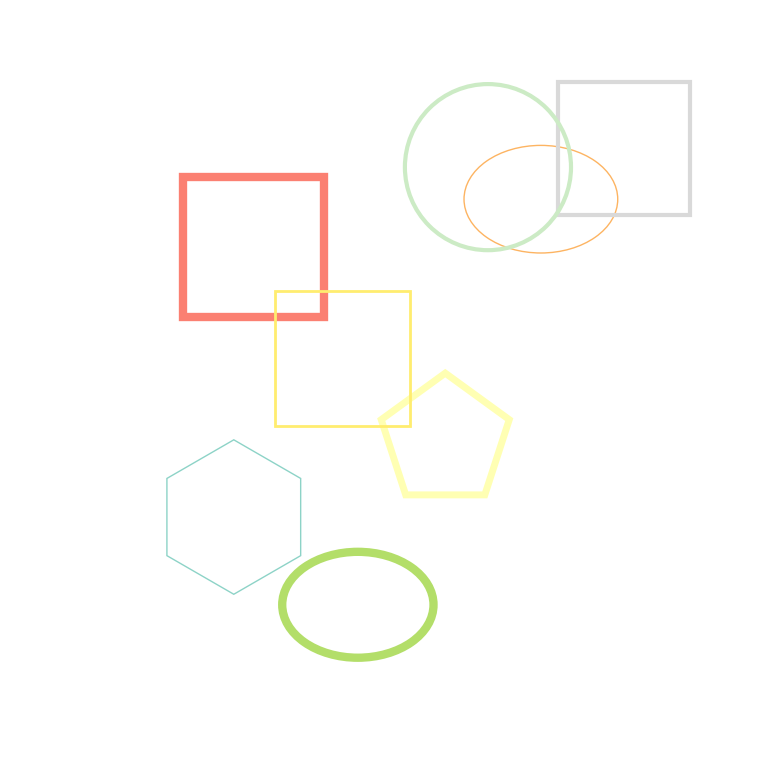[{"shape": "hexagon", "thickness": 0.5, "radius": 0.5, "center": [0.304, 0.329]}, {"shape": "pentagon", "thickness": 2.5, "radius": 0.44, "center": [0.578, 0.428]}, {"shape": "square", "thickness": 3, "radius": 0.46, "center": [0.329, 0.679]}, {"shape": "oval", "thickness": 0.5, "radius": 0.5, "center": [0.702, 0.741]}, {"shape": "oval", "thickness": 3, "radius": 0.49, "center": [0.465, 0.215]}, {"shape": "square", "thickness": 1.5, "radius": 0.43, "center": [0.81, 0.807]}, {"shape": "circle", "thickness": 1.5, "radius": 0.54, "center": [0.634, 0.783]}, {"shape": "square", "thickness": 1, "radius": 0.44, "center": [0.445, 0.534]}]